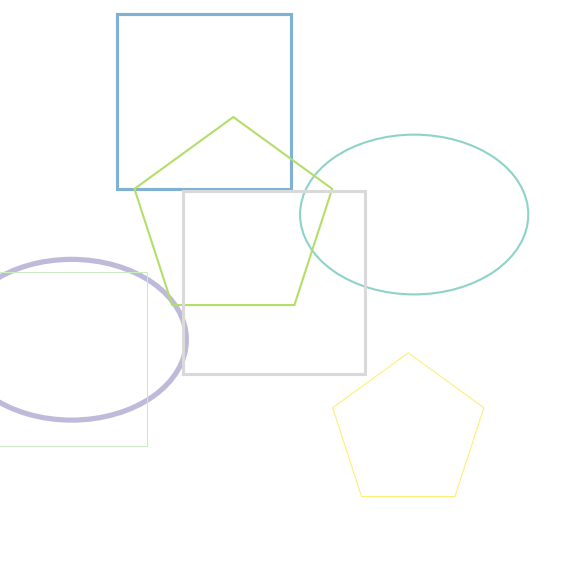[{"shape": "oval", "thickness": 1, "radius": 0.99, "center": [0.717, 0.628]}, {"shape": "oval", "thickness": 2.5, "radius": 0.99, "center": [0.124, 0.411]}, {"shape": "square", "thickness": 1.5, "radius": 0.76, "center": [0.354, 0.824]}, {"shape": "pentagon", "thickness": 1, "radius": 0.9, "center": [0.404, 0.617]}, {"shape": "square", "thickness": 1.5, "radius": 0.79, "center": [0.474, 0.511]}, {"shape": "square", "thickness": 0.5, "radius": 0.75, "center": [0.105, 0.377]}, {"shape": "pentagon", "thickness": 0.5, "radius": 0.69, "center": [0.707, 0.251]}]